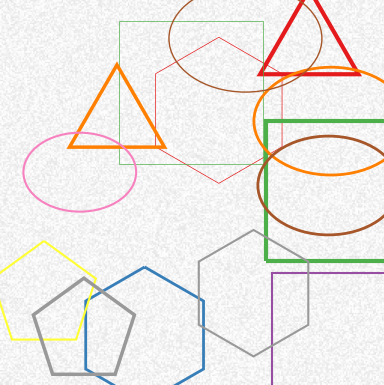[{"shape": "hexagon", "thickness": 0.5, "radius": 0.95, "center": [0.568, 0.714]}, {"shape": "triangle", "thickness": 3, "radius": 0.74, "center": [0.803, 0.881]}, {"shape": "hexagon", "thickness": 2, "radius": 0.88, "center": [0.376, 0.13]}, {"shape": "square", "thickness": 0.5, "radius": 0.93, "center": [0.496, 0.76]}, {"shape": "square", "thickness": 3, "radius": 0.91, "center": [0.872, 0.504]}, {"shape": "square", "thickness": 1.5, "radius": 0.82, "center": [0.871, 0.127]}, {"shape": "oval", "thickness": 2, "radius": 1.0, "center": [0.86, 0.685]}, {"shape": "triangle", "thickness": 2.5, "radius": 0.71, "center": [0.304, 0.689]}, {"shape": "pentagon", "thickness": 1.5, "radius": 0.71, "center": [0.114, 0.233]}, {"shape": "oval", "thickness": 2, "radius": 0.92, "center": [0.853, 0.518]}, {"shape": "oval", "thickness": 1, "radius": 0.99, "center": [0.637, 0.9]}, {"shape": "oval", "thickness": 1.5, "radius": 0.73, "center": [0.207, 0.553]}, {"shape": "hexagon", "thickness": 1.5, "radius": 0.82, "center": [0.659, 0.238]}, {"shape": "pentagon", "thickness": 2.5, "radius": 0.69, "center": [0.218, 0.139]}]